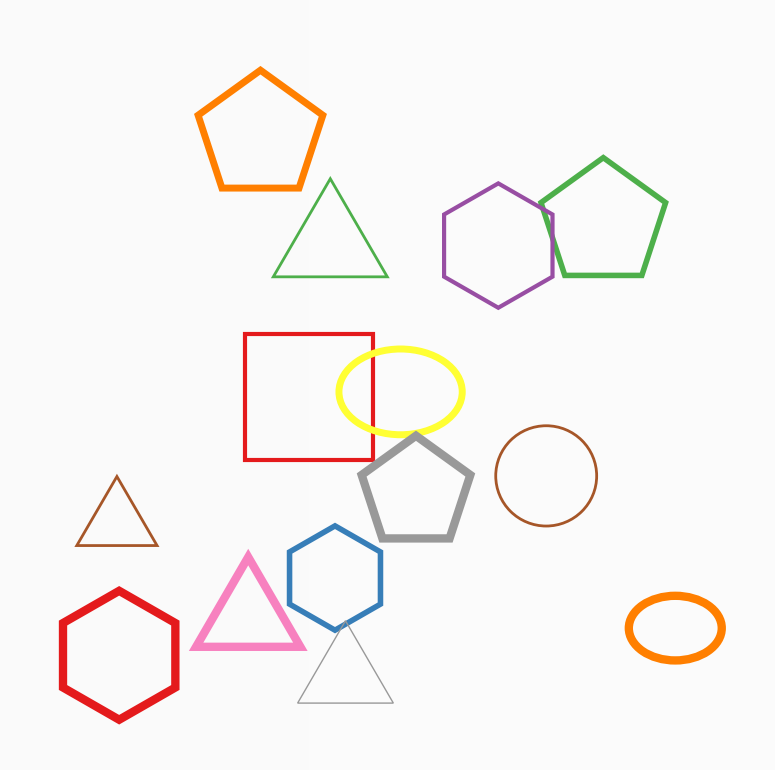[{"shape": "hexagon", "thickness": 3, "radius": 0.42, "center": [0.154, 0.149]}, {"shape": "square", "thickness": 1.5, "radius": 0.41, "center": [0.399, 0.484]}, {"shape": "hexagon", "thickness": 2, "radius": 0.34, "center": [0.432, 0.249]}, {"shape": "pentagon", "thickness": 2, "radius": 0.42, "center": [0.778, 0.711]}, {"shape": "triangle", "thickness": 1, "radius": 0.42, "center": [0.426, 0.683]}, {"shape": "hexagon", "thickness": 1.5, "radius": 0.4, "center": [0.643, 0.681]}, {"shape": "oval", "thickness": 3, "radius": 0.3, "center": [0.871, 0.184]}, {"shape": "pentagon", "thickness": 2.5, "radius": 0.42, "center": [0.336, 0.824]}, {"shape": "oval", "thickness": 2.5, "radius": 0.4, "center": [0.517, 0.491]}, {"shape": "triangle", "thickness": 1, "radius": 0.3, "center": [0.151, 0.321]}, {"shape": "circle", "thickness": 1, "radius": 0.33, "center": [0.705, 0.382]}, {"shape": "triangle", "thickness": 3, "radius": 0.39, "center": [0.32, 0.199]}, {"shape": "triangle", "thickness": 0.5, "radius": 0.36, "center": [0.446, 0.123]}, {"shape": "pentagon", "thickness": 3, "radius": 0.37, "center": [0.537, 0.36]}]